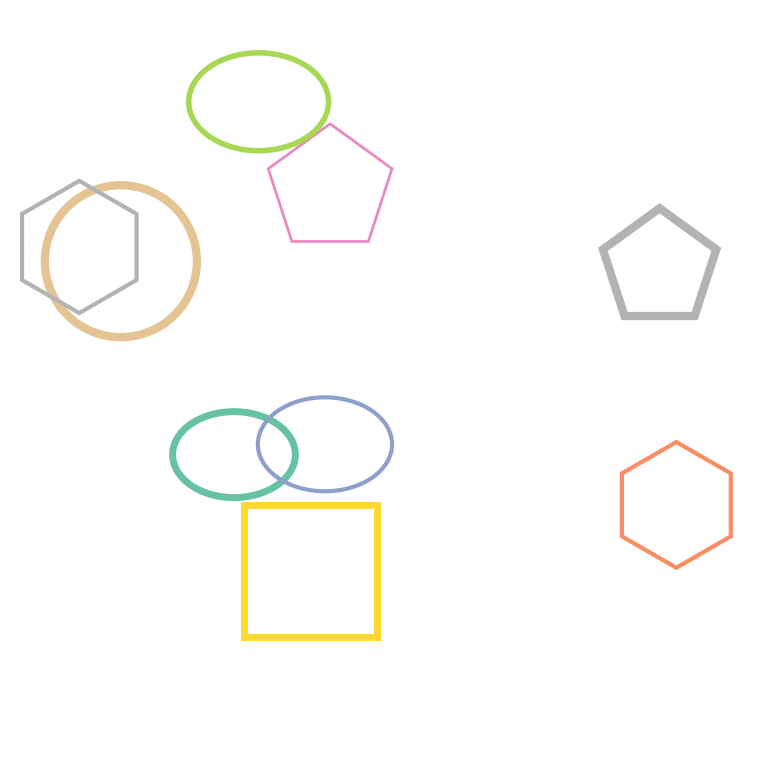[{"shape": "oval", "thickness": 2.5, "radius": 0.4, "center": [0.304, 0.41]}, {"shape": "hexagon", "thickness": 1.5, "radius": 0.41, "center": [0.878, 0.344]}, {"shape": "oval", "thickness": 1.5, "radius": 0.44, "center": [0.422, 0.423]}, {"shape": "pentagon", "thickness": 1, "radius": 0.42, "center": [0.429, 0.755]}, {"shape": "oval", "thickness": 2, "radius": 0.45, "center": [0.336, 0.868]}, {"shape": "square", "thickness": 2.5, "radius": 0.43, "center": [0.403, 0.258]}, {"shape": "circle", "thickness": 3, "radius": 0.49, "center": [0.157, 0.661]}, {"shape": "hexagon", "thickness": 1.5, "radius": 0.43, "center": [0.103, 0.679]}, {"shape": "pentagon", "thickness": 3, "radius": 0.39, "center": [0.857, 0.652]}]